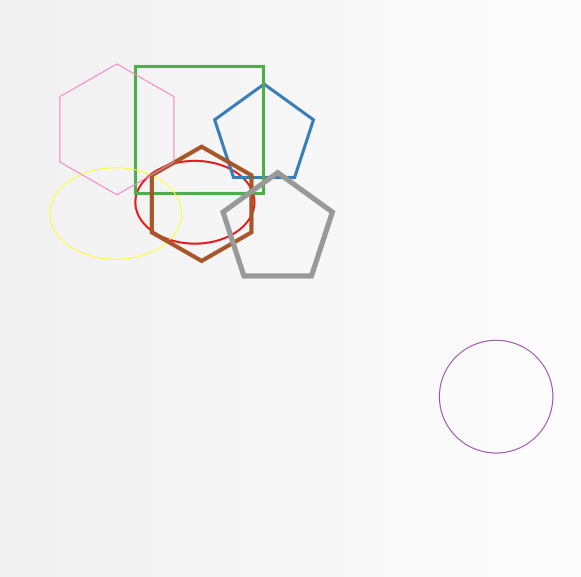[{"shape": "oval", "thickness": 1, "radius": 0.51, "center": [0.335, 0.649]}, {"shape": "pentagon", "thickness": 1.5, "radius": 0.45, "center": [0.454, 0.764]}, {"shape": "square", "thickness": 1.5, "radius": 0.55, "center": [0.343, 0.774]}, {"shape": "circle", "thickness": 0.5, "radius": 0.49, "center": [0.854, 0.312]}, {"shape": "oval", "thickness": 0.5, "radius": 0.57, "center": [0.199, 0.629]}, {"shape": "hexagon", "thickness": 2, "radius": 0.49, "center": [0.347, 0.646]}, {"shape": "hexagon", "thickness": 0.5, "radius": 0.57, "center": [0.201, 0.775]}, {"shape": "pentagon", "thickness": 2.5, "radius": 0.49, "center": [0.478, 0.601]}]